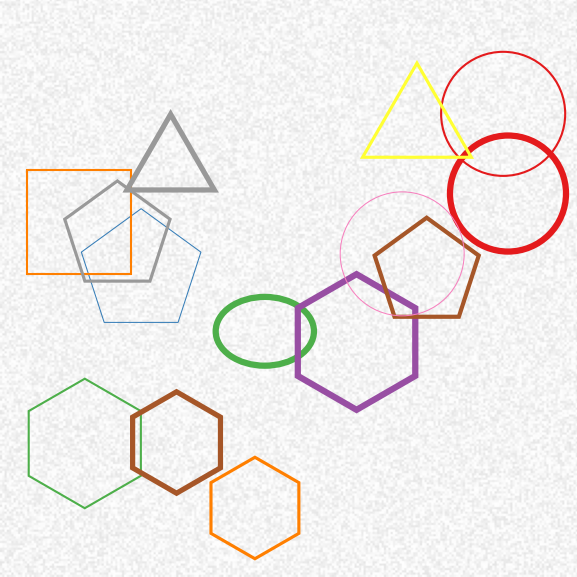[{"shape": "circle", "thickness": 3, "radius": 0.5, "center": [0.88, 0.664]}, {"shape": "circle", "thickness": 1, "radius": 0.54, "center": [0.871, 0.802]}, {"shape": "pentagon", "thickness": 0.5, "radius": 0.54, "center": [0.244, 0.529]}, {"shape": "hexagon", "thickness": 1, "radius": 0.56, "center": [0.147, 0.231]}, {"shape": "oval", "thickness": 3, "radius": 0.43, "center": [0.459, 0.425]}, {"shape": "hexagon", "thickness": 3, "radius": 0.59, "center": [0.617, 0.407]}, {"shape": "hexagon", "thickness": 1.5, "radius": 0.44, "center": [0.441, 0.119]}, {"shape": "square", "thickness": 1, "radius": 0.45, "center": [0.137, 0.615]}, {"shape": "triangle", "thickness": 1.5, "radius": 0.54, "center": [0.722, 0.781]}, {"shape": "pentagon", "thickness": 2, "radius": 0.47, "center": [0.739, 0.527]}, {"shape": "hexagon", "thickness": 2.5, "radius": 0.44, "center": [0.306, 0.233]}, {"shape": "circle", "thickness": 0.5, "radius": 0.54, "center": [0.696, 0.56]}, {"shape": "pentagon", "thickness": 1.5, "radius": 0.48, "center": [0.203, 0.59]}, {"shape": "triangle", "thickness": 2.5, "radius": 0.44, "center": [0.295, 0.714]}]